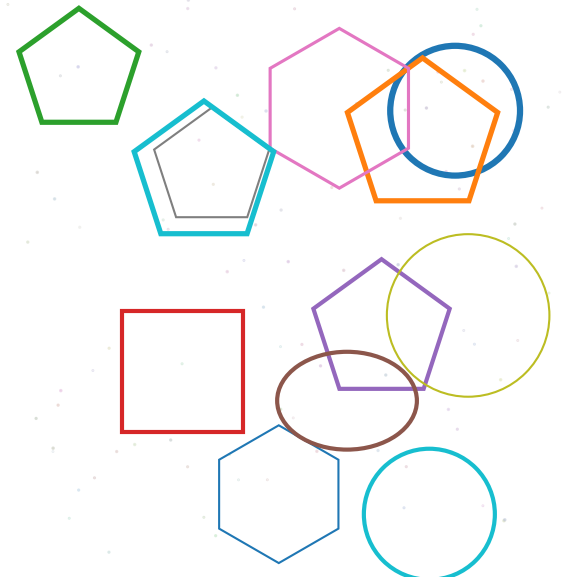[{"shape": "hexagon", "thickness": 1, "radius": 0.6, "center": [0.483, 0.143]}, {"shape": "circle", "thickness": 3, "radius": 0.56, "center": [0.788, 0.807]}, {"shape": "pentagon", "thickness": 2.5, "radius": 0.68, "center": [0.732, 0.762]}, {"shape": "pentagon", "thickness": 2.5, "radius": 0.55, "center": [0.137, 0.876]}, {"shape": "square", "thickness": 2, "radius": 0.52, "center": [0.316, 0.356]}, {"shape": "pentagon", "thickness": 2, "radius": 0.62, "center": [0.661, 0.426]}, {"shape": "oval", "thickness": 2, "radius": 0.6, "center": [0.601, 0.305]}, {"shape": "hexagon", "thickness": 1.5, "radius": 0.69, "center": [0.588, 0.812]}, {"shape": "pentagon", "thickness": 1, "radius": 0.52, "center": [0.367, 0.708]}, {"shape": "circle", "thickness": 1, "radius": 0.7, "center": [0.811, 0.453]}, {"shape": "circle", "thickness": 2, "radius": 0.57, "center": [0.743, 0.109]}, {"shape": "pentagon", "thickness": 2.5, "radius": 0.64, "center": [0.353, 0.697]}]